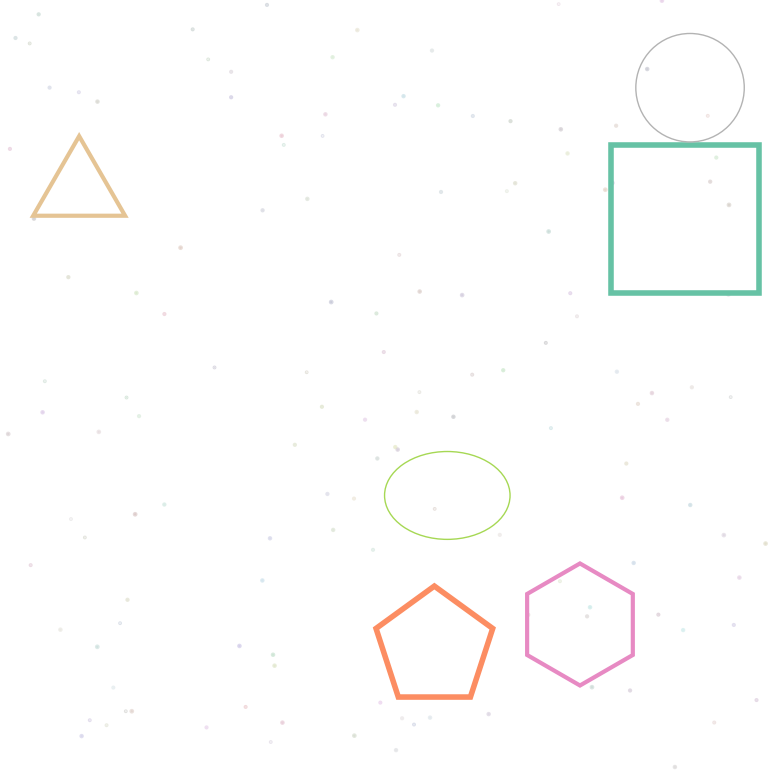[{"shape": "square", "thickness": 2, "radius": 0.48, "center": [0.89, 0.716]}, {"shape": "pentagon", "thickness": 2, "radius": 0.4, "center": [0.564, 0.159]}, {"shape": "hexagon", "thickness": 1.5, "radius": 0.4, "center": [0.753, 0.189]}, {"shape": "oval", "thickness": 0.5, "radius": 0.41, "center": [0.581, 0.357]}, {"shape": "triangle", "thickness": 1.5, "radius": 0.34, "center": [0.103, 0.754]}, {"shape": "circle", "thickness": 0.5, "radius": 0.35, "center": [0.896, 0.886]}]